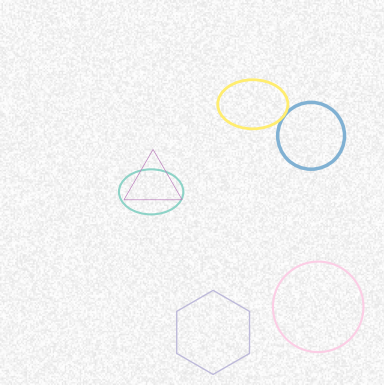[{"shape": "oval", "thickness": 1.5, "radius": 0.42, "center": [0.393, 0.502]}, {"shape": "hexagon", "thickness": 1, "radius": 0.55, "center": [0.554, 0.137]}, {"shape": "circle", "thickness": 2.5, "radius": 0.43, "center": [0.808, 0.647]}, {"shape": "circle", "thickness": 1.5, "radius": 0.59, "center": [0.827, 0.203]}, {"shape": "triangle", "thickness": 0.5, "radius": 0.44, "center": [0.398, 0.525]}, {"shape": "oval", "thickness": 2, "radius": 0.46, "center": [0.657, 0.729]}]